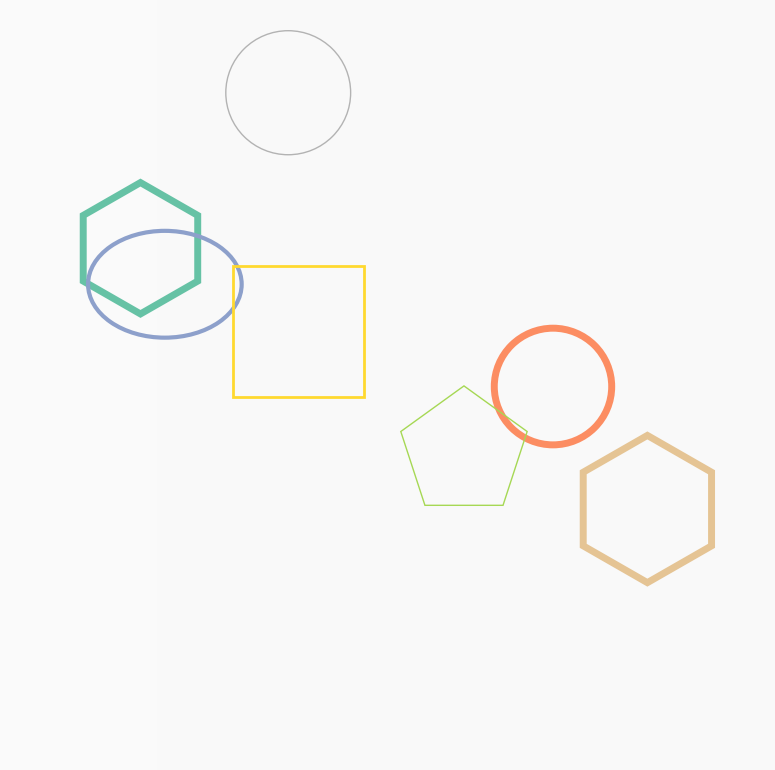[{"shape": "hexagon", "thickness": 2.5, "radius": 0.43, "center": [0.181, 0.678]}, {"shape": "circle", "thickness": 2.5, "radius": 0.38, "center": [0.714, 0.498]}, {"shape": "oval", "thickness": 1.5, "radius": 0.5, "center": [0.213, 0.631]}, {"shape": "pentagon", "thickness": 0.5, "radius": 0.43, "center": [0.599, 0.413]}, {"shape": "square", "thickness": 1, "radius": 0.42, "center": [0.385, 0.57]}, {"shape": "hexagon", "thickness": 2.5, "radius": 0.48, "center": [0.835, 0.339]}, {"shape": "circle", "thickness": 0.5, "radius": 0.4, "center": [0.372, 0.88]}]